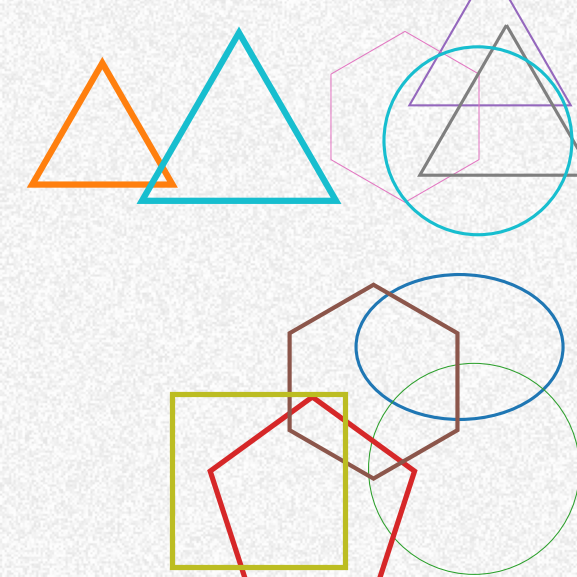[{"shape": "oval", "thickness": 1.5, "radius": 0.9, "center": [0.796, 0.398]}, {"shape": "triangle", "thickness": 3, "radius": 0.7, "center": [0.177, 0.75]}, {"shape": "circle", "thickness": 0.5, "radius": 0.91, "center": [0.821, 0.187]}, {"shape": "pentagon", "thickness": 2.5, "radius": 0.93, "center": [0.541, 0.126]}, {"shape": "triangle", "thickness": 1, "radius": 0.81, "center": [0.849, 0.897]}, {"shape": "hexagon", "thickness": 2, "radius": 0.84, "center": [0.647, 0.338]}, {"shape": "hexagon", "thickness": 0.5, "radius": 0.74, "center": [0.701, 0.797]}, {"shape": "triangle", "thickness": 1.5, "radius": 0.87, "center": [0.877, 0.782]}, {"shape": "square", "thickness": 2.5, "radius": 0.75, "center": [0.447, 0.167]}, {"shape": "triangle", "thickness": 3, "radius": 0.97, "center": [0.414, 0.748]}, {"shape": "circle", "thickness": 1.5, "radius": 0.81, "center": [0.828, 0.755]}]